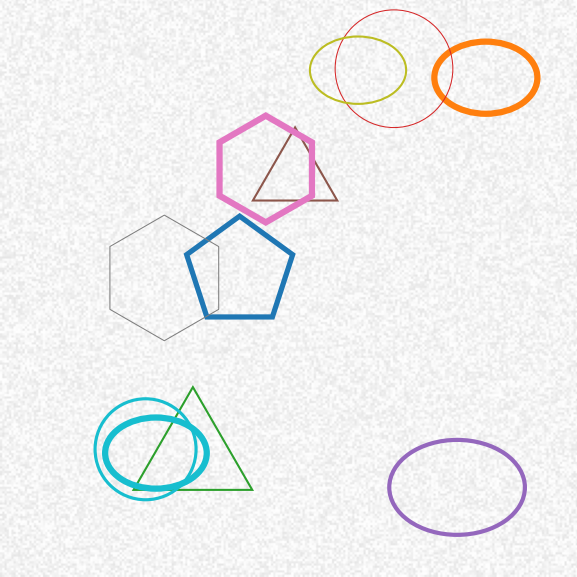[{"shape": "pentagon", "thickness": 2.5, "radius": 0.48, "center": [0.415, 0.528]}, {"shape": "oval", "thickness": 3, "radius": 0.45, "center": [0.841, 0.865]}, {"shape": "triangle", "thickness": 1, "radius": 0.59, "center": [0.334, 0.21]}, {"shape": "circle", "thickness": 0.5, "radius": 0.51, "center": [0.682, 0.88]}, {"shape": "oval", "thickness": 2, "radius": 0.59, "center": [0.791, 0.155]}, {"shape": "triangle", "thickness": 1, "radius": 0.42, "center": [0.511, 0.694]}, {"shape": "hexagon", "thickness": 3, "radius": 0.46, "center": [0.46, 0.706]}, {"shape": "hexagon", "thickness": 0.5, "radius": 0.54, "center": [0.285, 0.518]}, {"shape": "oval", "thickness": 1, "radius": 0.42, "center": [0.62, 0.878]}, {"shape": "circle", "thickness": 1.5, "radius": 0.44, "center": [0.252, 0.221]}, {"shape": "oval", "thickness": 3, "radius": 0.44, "center": [0.27, 0.215]}]